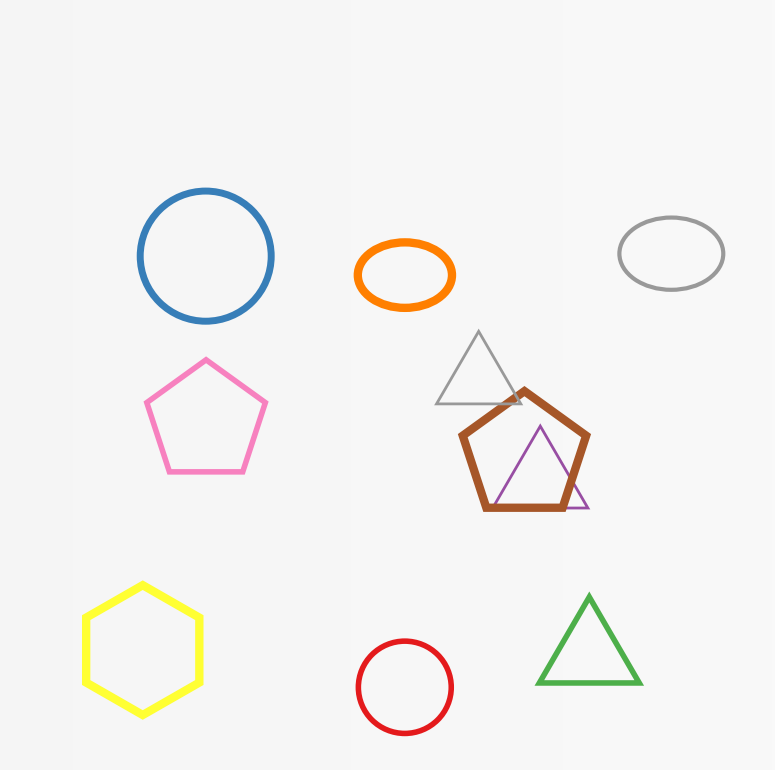[{"shape": "circle", "thickness": 2, "radius": 0.3, "center": [0.522, 0.107]}, {"shape": "circle", "thickness": 2.5, "radius": 0.42, "center": [0.265, 0.667]}, {"shape": "triangle", "thickness": 2, "radius": 0.37, "center": [0.76, 0.15]}, {"shape": "triangle", "thickness": 1, "radius": 0.35, "center": [0.697, 0.376]}, {"shape": "oval", "thickness": 3, "radius": 0.3, "center": [0.522, 0.643]}, {"shape": "hexagon", "thickness": 3, "radius": 0.42, "center": [0.184, 0.156]}, {"shape": "pentagon", "thickness": 3, "radius": 0.42, "center": [0.677, 0.408]}, {"shape": "pentagon", "thickness": 2, "radius": 0.4, "center": [0.266, 0.452]}, {"shape": "oval", "thickness": 1.5, "radius": 0.34, "center": [0.866, 0.671]}, {"shape": "triangle", "thickness": 1, "radius": 0.31, "center": [0.618, 0.507]}]